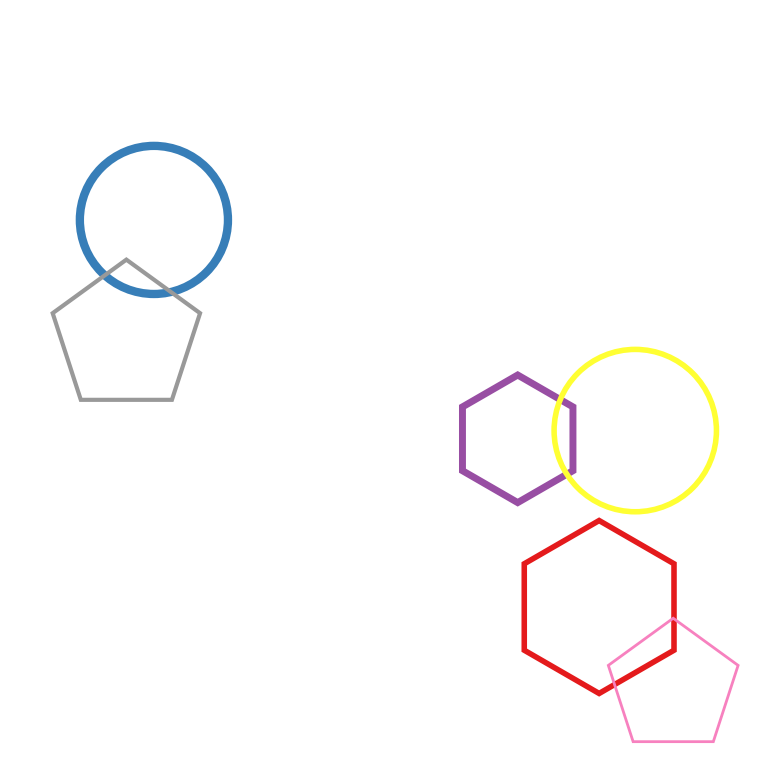[{"shape": "hexagon", "thickness": 2, "radius": 0.56, "center": [0.778, 0.212]}, {"shape": "circle", "thickness": 3, "radius": 0.48, "center": [0.2, 0.714]}, {"shape": "hexagon", "thickness": 2.5, "radius": 0.41, "center": [0.672, 0.43]}, {"shape": "circle", "thickness": 2, "radius": 0.53, "center": [0.825, 0.441]}, {"shape": "pentagon", "thickness": 1, "radius": 0.44, "center": [0.874, 0.108]}, {"shape": "pentagon", "thickness": 1.5, "radius": 0.5, "center": [0.164, 0.562]}]